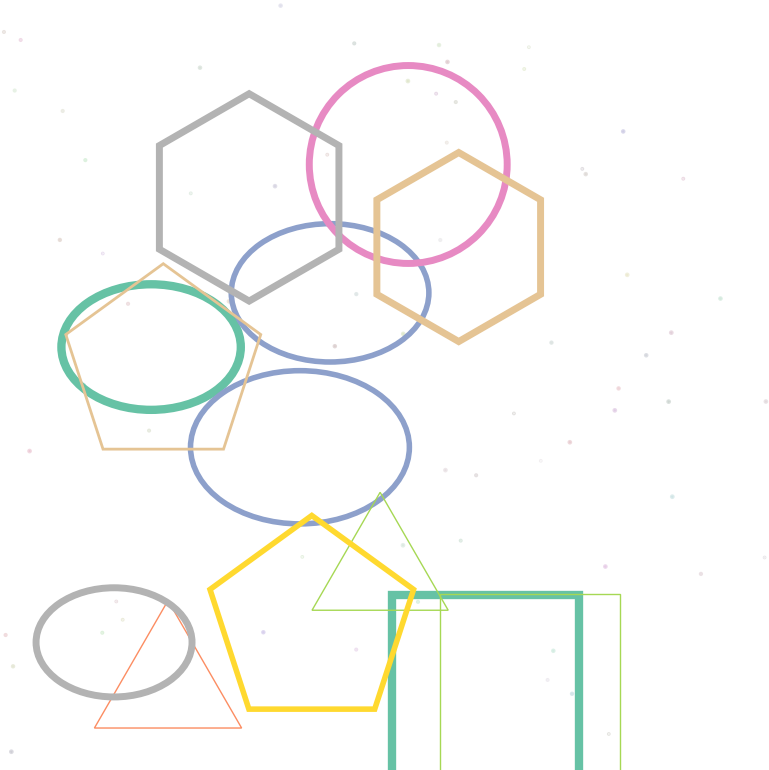[{"shape": "oval", "thickness": 3, "radius": 0.58, "center": [0.196, 0.549]}, {"shape": "square", "thickness": 3, "radius": 0.61, "center": [0.631, 0.106]}, {"shape": "triangle", "thickness": 0.5, "radius": 0.55, "center": [0.218, 0.11]}, {"shape": "oval", "thickness": 2, "radius": 0.64, "center": [0.429, 0.62]}, {"shape": "oval", "thickness": 2, "radius": 0.71, "center": [0.39, 0.419]}, {"shape": "circle", "thickness": 2.5, "radius": 0.64, "center": [0.53, 0.786]}, {"shape": "square", "thickness": 0.5, "radius": 0.58, "center": [0.688, 0.112]}, {"shape": "triangle", "thickness": 0.5, "radius": 0.51, "center": [0.494, 0.259]}, {"shape": "pentagon", "thickness": 2, "radius": 0.7, "center": [0.405, 0.191]}, {"shape": "hexagon", "thickness": 2.5, "radius": 0.61, "center": [0.596, 0.679]}, {"shape": "pentagon", "thickness": 1, "radius": 0.67, "center": [0.212, 0.524]}, {"shape": "hexagon", "thickness": 2.5, "radius": 0.67, "center": [0.324, 0.744]}, {"shape": "oval", "thickness": 2.5, "radius": 0.51, "center": [0.148, 0.166]}]